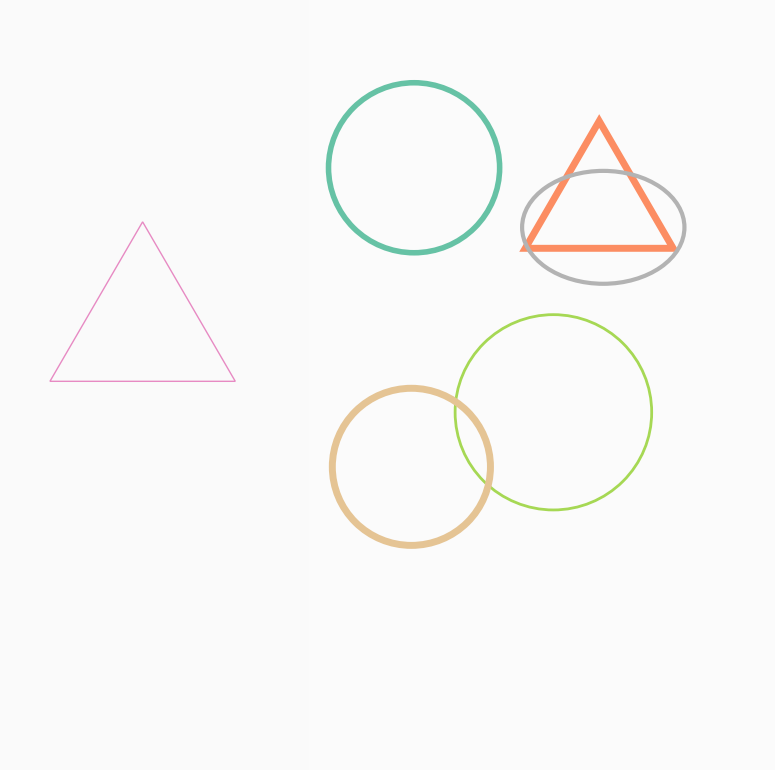[{"shape": "circle", "thickness": 2, "radius": 0.55, "center": [0.534, 0.782]}, {"shape": "triangle", "thickness": 2.5, "radius": 0.55, "center": [0.773, 0.733]}, {"shape": "triangle", "thickness": 0.5, "radius": 0.69, "center": [0.184, 0.574]}, {"shape": "circle", "thickness": 1, "radius": 0.63, "center": [0.714, 0.465]}, {"shape": "circle", "thickness": 2.5, "radius": 0.51, "center": [0.531, 0.394]}, {"shape": "oval", "thickness": 1.5, "radius": 0.52, "center": [0.778, 0.705]}]